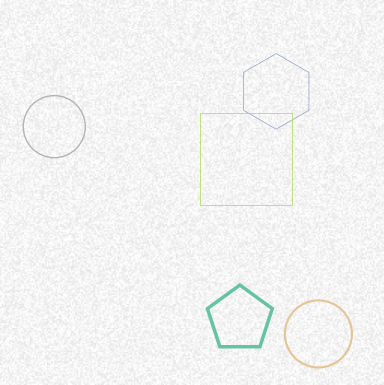[{"shape": "pentagon", "thickness": 2.5, "radius": 0.44, "center": [0.623, 0.171]}, {"shape": "hexagon", "thickness": 0.5, "radius": 0.49, "center": [0.717, 0.763]}, {"shape": "square", "thickness": 0.5, "radius": 0.6, "center": [0.639, 0.587]}, {"shape": "circle", "thickness": 1.5, "radius": 0.44, "center": [0.827, 0.133]}, {"shape": "circle", "thickness": 1, "radius": 0.4, "center": [0.141, 0.671]}]